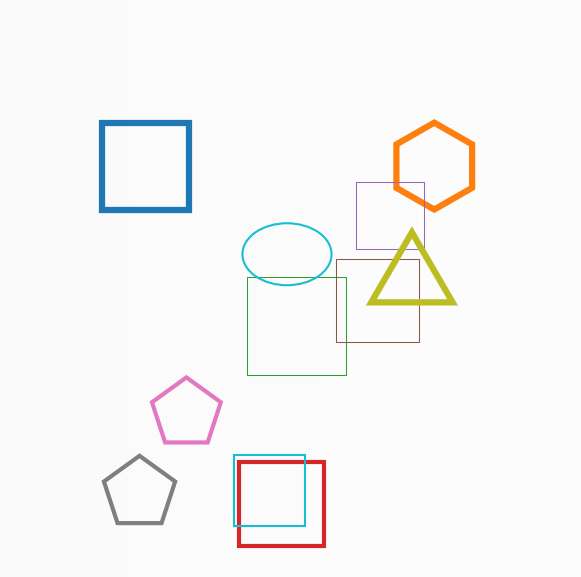[{"shape": "square", "thickness": 3, "radius": 0.37, "center": [0.25, 0.711]}, {"shape": "hexagon", "thickness": 3, "radius": 0.38, "center": [0.747, 0.712]}, {"shape": "square", "thickness": 0.5, "radius": 0.43, "center": [0.511, 0.435]}, {"shape": "square", "thickness": 2, "radius": 0.36, "center": [0.484, 0.127]}, {"shape": "square", "thickness": 0.5, "radius": 0.29, "center": [0.671, 0.626]}, {"shape": "square", "thickness": 0.5, "radius": 0.36, "center": [0.649, 0.479]}, {"shape": "pentagon", "thickness": 2, "radius": 0.31, "center": [0.321, 0.283]}, {"shape": "pentagon", "thickness": 2, "radius": 0.32, "center": [0.24, 0.145]}, {"shape": "triangle", "thickness": 3, "radius": 0.4, "center": [0.709, 0.516]}, {"shape": "square", "thickness": 1, "radius": 0.31, "center": [0.463, 0.15]}, {"shape": "oval", "thickness": 1, "radius": 0.38, "center": [0.494, 0.559]}]